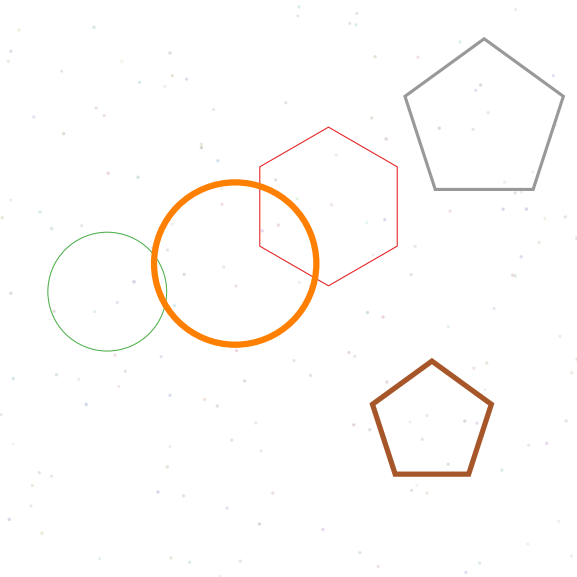[{"shape": "hexagon", "thickness": 0.5, "radius": 0.69, "center": [0.569, 0.642]}, {"shape": "circle", "thickness": 0.5, "radius": 0.51, "center": [0.186, 0.494]}, {"shape": "circle", "thickness": 3, "radius": 0.7, "center": [0.407, 0.543]}, {"shape": "pentagon", "thickness": 2.5, "radius": 0.54, "center": [0.748, 0.266]}, {"shape": "pentagon", "thickness": 1.5, "radius": 0.72, "center": [0.838, 0.788]}]